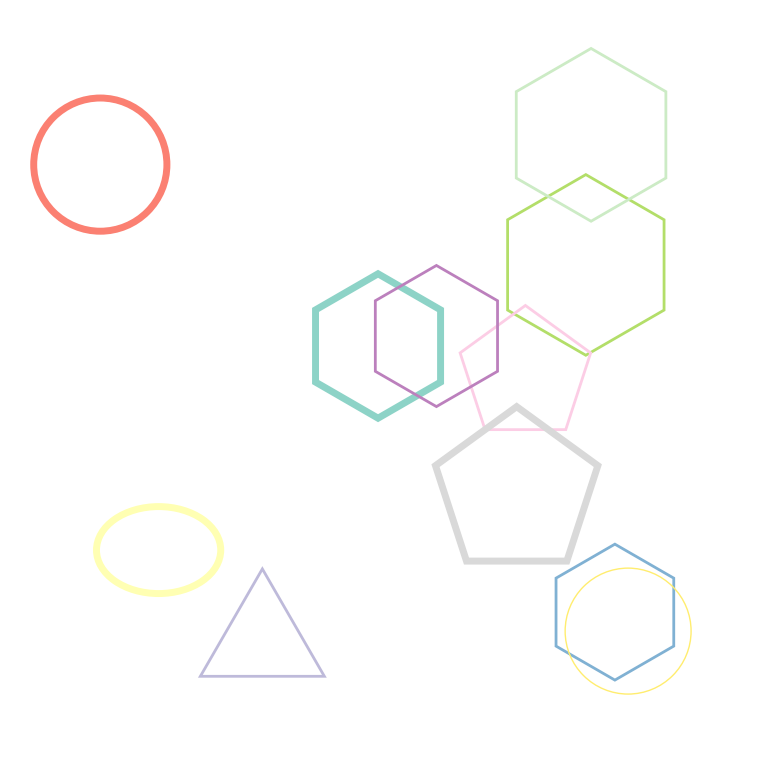[{"shape": "hexagon", "thickness": 2.5, "radius": 0.47, "center": [0.491, 0.551]}, {"shape": "oval", "thickness": 2.5, "radius": 0.4, "center": [0.206, 0.286]}, {"shape": "triangle", "thickness": 1, "radius": 0.46, "center": [0.341, 0.168]}, {"shape": "circle", "thickness": 2.5, "radius": 0.43, "center": [0.13, 0.786]}, {"shape": "hexagon", "thickness": 1, "radius": 0.44, "center": [0.799, 0.205]}, {"shape": "hexagon", "thickness": 1, "radius": 0.59, "center": [0.761, 0.656]}, {"shape": "pentagon", "thickness": 1, "radius": 0.45, "center": [0.682, 0.514]}, {"shape": "pentagon", "thickness": 2.5, "radius": 0.55, "center": [0.671, 0.361]}, {"shape": "hexagon", "thickness": 1, "radius": 0.46, "center": [0.567, 0.564]}, {"shape": "hexagon", "thickness": 1, "radius": 0.56, "center": [0.768, 0.825]}, {"shape": "circle", "thickness": 0.5, "radius": 0.41, "center": [0.816, 0.18]}]